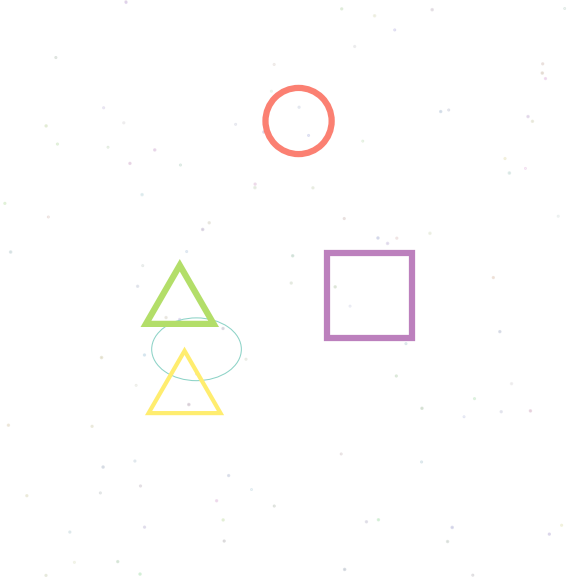[{"shape": "oval", "thickness": 0.5, "radius": 0.39, "center": [0.34, 0.394]}, {"shape": "circle", "thickness": 3, "radius": 0.29, "center": [0.517, 0.79]}, {"shape": "triangle", "thickness": 3, "radius": 0.34, "center": [0.311, 0.472]}, {"shape": "square", "thickness": 3, "radius": 0.37, "center": [0.639, 0.487]}, {"shape": "triangle", "thickness": 2, "radius": 0.36, "center": [0.32, 0.32]}]